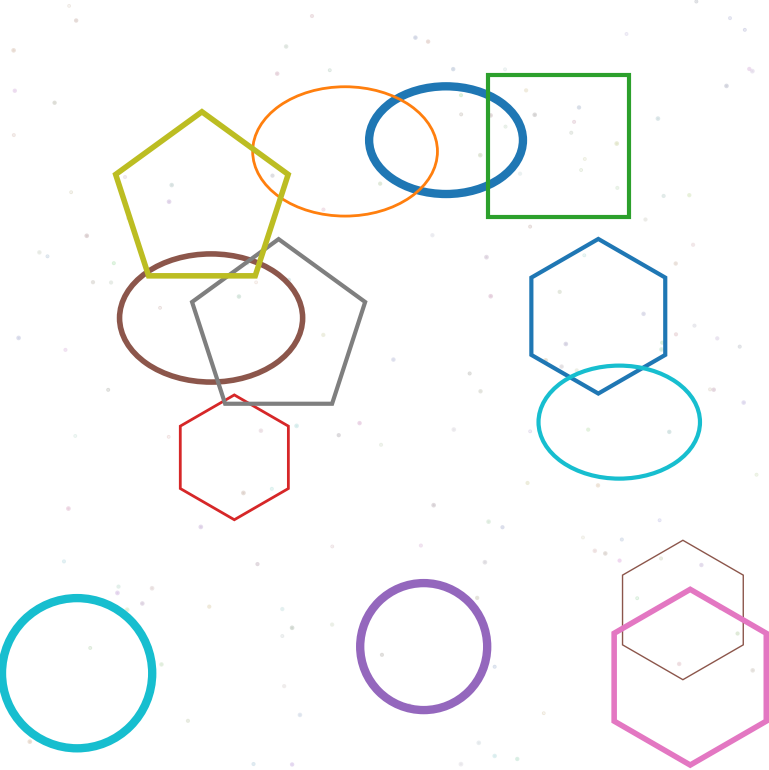[{"shape": "oval", "thickness": 3, "radius": 0.5, "center": [0.579, 0.818]}, {"shape": "hexagon", "thickness": 1.5, "radius": 0.5, "center": [0.777, 0.589]}, {"shape": "oval", "thickness": 1, "radius": 0.6, "center": [0.448, 0.803]}, {"shape": "square", "thickness": 1.5, "radius": 0.46, "center": [0.725, 0.811]}, {"shape": "hexagon", "thickness": 1, "radius": 0.41, "center": [0.304, 0.406]}, {"shape": "circle", "thickness": 3, "radius": 0.41, "center": [0.55, 0.16]}, {"shape": "hexagon", "thickness": 0.5, "radius": 0.45, "center": [0.887, 0.208]}, {"shape": "oval", "thickness": 2, "radius": 0.59, "center": [0.274, 0.587]}, {"shape": "hexagon", "thickness": 2, "radius": 0.57, "center": [0.896, 0.121]}, {"shape": "pentagon", "thickness": 1.5, "radius": 0.59, "center": [0.362, 0.571]}, {"shape": "pentagon", "thickness": 2, "radius": 0.59, "center": [0.262, 0.737]}, {"shape": "circle", "thickness": 3, "radius": 0.49, "center": [0.1, 0.126]}, {"shape": "oval", "thickness": 1.5, "radius": 0.52, "center": [0.804, 0.452]}]